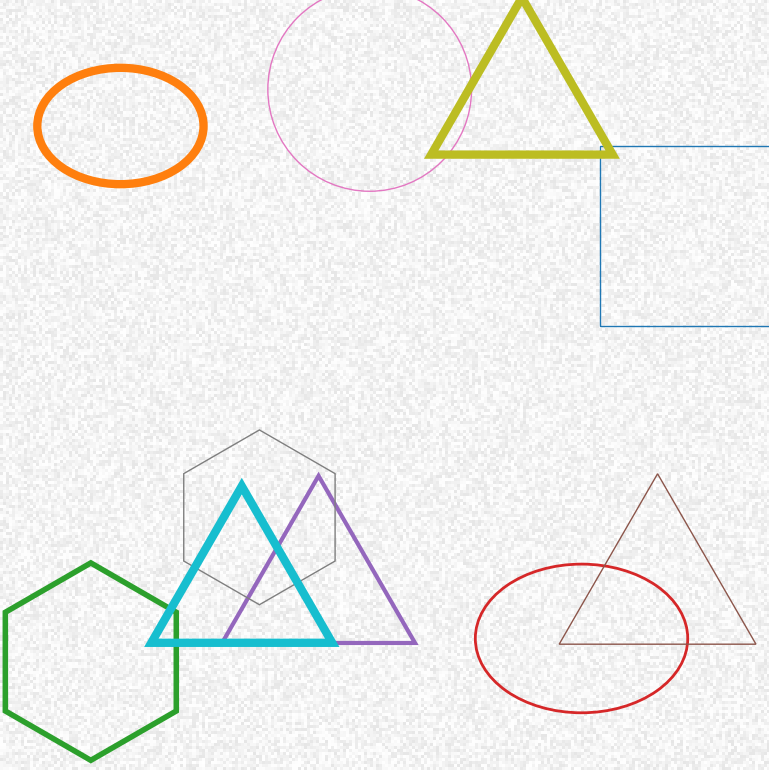[{"shape": "square", "thickness": 0.5, "radius": 0.58, "center": [0.896, 0.693]}, {"shape": "oval", "thickness": 3, "radius": 0.54, "center": [0.156, 0.836]}, {"shape": "hexagon", "thickness": 2, "radius": 0.64, "center": [0.118, 0.141]}, {"shape": "oval", "thickness": 1, "radius": 0.69, "center": [0.755, 0.171]}, {"shape": "triangle", "thickness": 1.5, "radius": 0.72, "center": [0.414, 0.237]}, {"shape": "triangle", "thickness": 0.5, "radius": 0.74, "center": [0.854, 0.237]}, {"shape": "circle", "thickness": 0.5, "radius": 0.66, "center": [0.48, 0.884]}, {"shape": "hexagon", "thickness": 0.5, "radius": 0.57, "center": [0.337, 0.328]}, {"shape": "triangle", "thickness": 3, "radius": 0.68, "center": [0.678, 0.867]}, {"shape": "triangle", "thickness": 3, "radius": 0.68, "center": [0.314, 0.233]}]